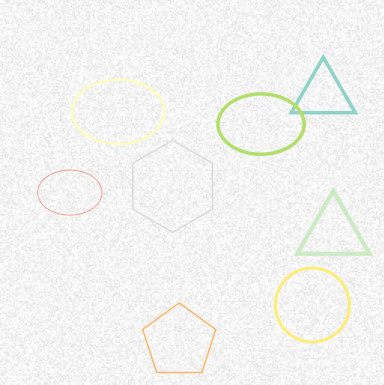[{"shape": "triangle", "thickness": 2.5, "radius": 0.48, "center": [0.84, 0.755]}, {"shape": "oval", "thickness": 1.5, "radius": 0.6, "center": [0.307, 0.71]}, {"shape": "oval", "thickness": 0.5, "radius": 0.42, "center": [0.181, 0.5]}, {"shape": "pentagon", "thickness": 1, "radius": 0.5, "center": [0.466, 0.113]}, {"shape": "oval", "thickness": 2.5, "radius": 0.56, "center": [0.678, 0.678]}, {"shape": "hexagon", "thickness": 1, "radius": 0.6, "center": [0.448, 0.516]}, {"shape": "triangle", "thickness": 3, "radius": 0.54, "center": [0.866, 0.395]}, {"shape": "circle", "thickness": 2, "radius": 0.48, "center": [0.811, 0.208]}]